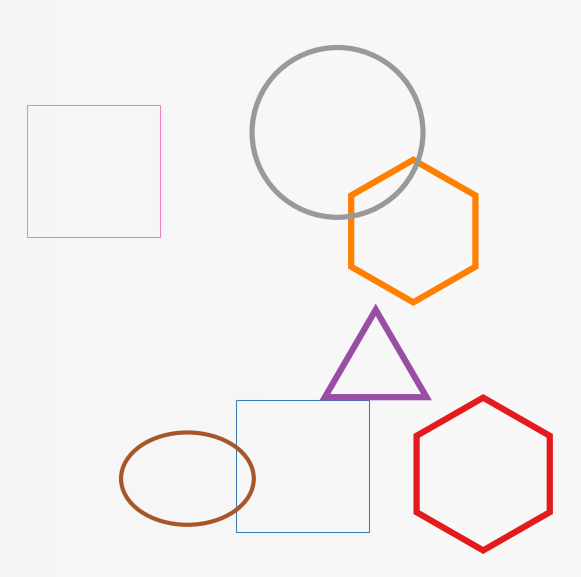[{"shape": "hexagon", "thickness": 3, "radius": 0.66, "center": [0.831, 0.178]}, {"shape": "square", "thickness": 0.5, "radius": 0.57, "center": [0.52, 0.192]}, {"shape": "triangle", "thickness": 3, "radius": 0.5, "center": [0.646, 0.362]}, {"shape": "hexagon", "thickness": 3, "radius": 0.62, "center": [0.711, 0.599]}, {"shape": "oval", "thickness": 2, "radius": 0.57, "center": [0.322, 0.17]}, {"shape": "square", "thickness": 0.5, "radius": 0.57, "center": [0.161, 0.703]}, {"shape": "circle", "thickness": 2.5, "radius": 0.74, "center": [0.581, 0.77]}]